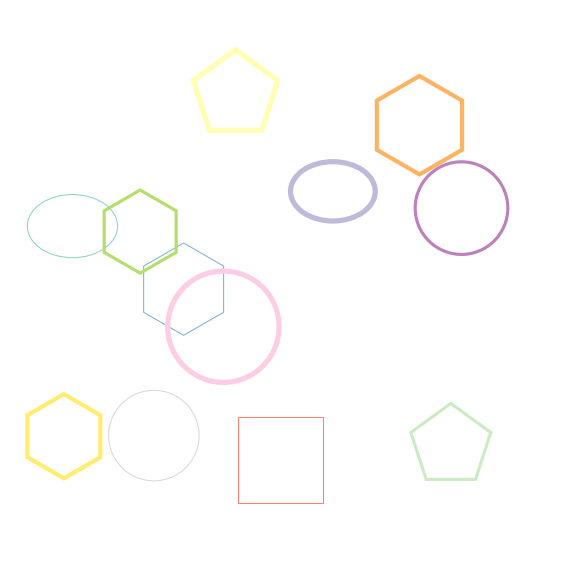[{"shape": "oval", "thickness": 0.5, "radius": 0.39, "center": [0.125, 0.608]}, {"shape": "pentagon", "thickness": 2.5, "radius": 0.38, "center": [0.408, 0.836]}, {"shape": "oval", "thickness": 2.5, "radius": 0.37, "center": [0.576, 0.668]}, {"shape": "square", "thickness": 0.5, "radius": 0.37, "center": [0.485, 0.203]}, {"shape": "hexagon", "thickness": 0.5, "radius": 0.4, "center": [0.318, 0.498]}, {"shape": "hexagon", "thickness": 2, "radius": 0.43, "center": [0.726, 0.782]}, {"shape": "hexagon", "thickness": 1.5, "radius": 0.36, "center": [0.243, 0.598]}, {"shape": "circle", "thickness": 2.5, "radius": 0.48, "center": [0.387, 0.433]}, {"shape": "circle", "thickness": 0.5, "radius": 0.39, "center": [0.266, 0.245]}, {"shape": "circle", "thickness": 1.5, "radius": 0.4, "center": [0.799, 0.639]}, {"shape": "pentagon", "thickness": 1.5, "radius": 0.36, "center": [0.781, 0.228]}, {"shape": "hexagon", "thickness": 2, "radius": 0.36, "center": [0.111, 0.244]}]